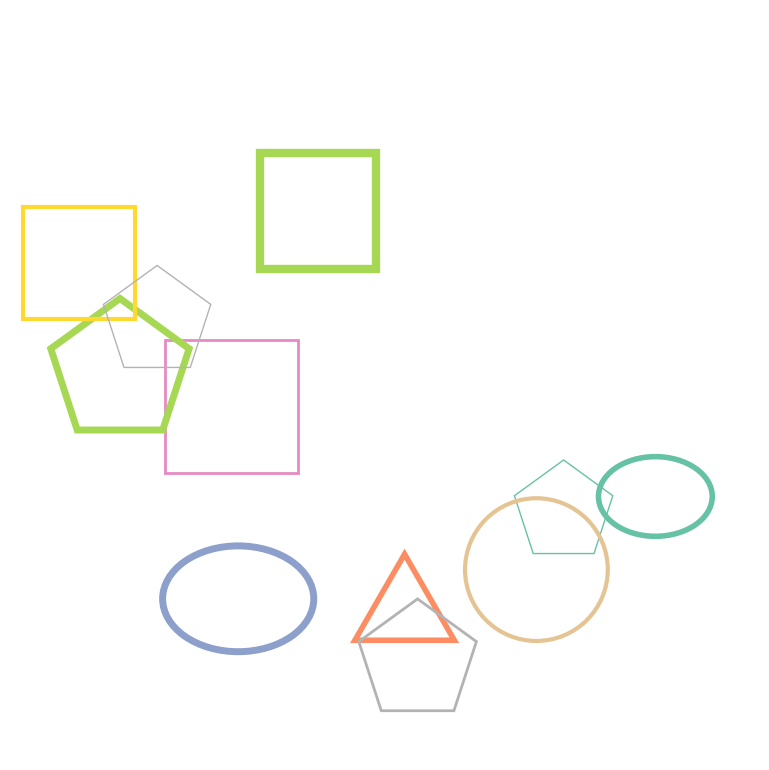[{"shape": "oval", "thickness": 2, "radius": 0.37, "center": [0.851, 0.355]}, {"shape": "pentagon", "thickness": 0.5, "radius": 0.34, "center": [0.732, 0.335]}, {"shape": "triangle", "thickness": 2, "radius": 0.37, "center": [0.525, 0.206]}, {"shape": "oval", "thickness": 2.5, "radius": 0.49, "center": [0.309, 0.222]}, {"shape": "square", "thickness": 1, "radius": 0.43, "center": [0.301, 0.472]}, {"shape": "square", "thickness": 3, "radius": 0.38, "center": [0.413, 0.726]}, {"shape": "pentagon", "thickness": 2.5, "radius": 0.47, "center": [0.156, 0.518]}, {"shape": "square", "thickness": 1.5, "radius": 0.36, "center": [0.102, 0.659]}, {"shape": "circle", "thickness": 1.5, "radius": 0.46, "center": [0.697, 0.26]}, {"shape": "pentagon", "thickness": 1, "radius": 0.4, "center": [0.542, 0.142]}, {"shape": "pentagon", "thickness": 0.5, "radius": 0.37, "center": [0.204, 0.582]}]